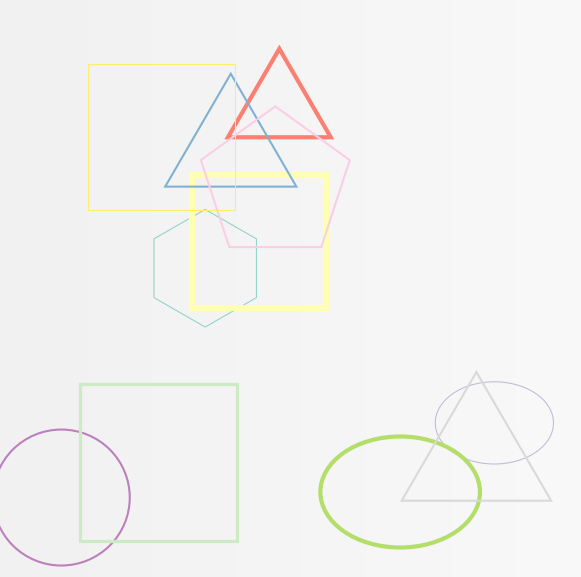[{"shape": "hexagon", "thickness": 0.5, "radius": 0.51, "center": [0.353, 0.535]}, {"shape": "square", "thickness": 3, "radius": 0.58, "center": [0.445, 0.581]}, {"shape": "oval", "thickness": 0.5, "radius": 0.51, "center": [0.851, 0.267]}, {"shape": "triangle", "thickness": 2, "radius": 0.51, "center": [0.481, 0.813]}, {"shape": "triangle", "thickness": 1, "radius": 0.65, "center": [0.397, 0.741]}, {"shape": "oval", "thickness": 2, "radius": 0.69, "center": [0.688, 0.147]}, {"shape": "pentagon", "thickness": 1, "radius": 0.67, "center": [0.474, 0.68]}, {"shape": "triangle", "thickness": 1, "radius": 0.74, "center": [0.82, 0.206]}, {"shape": "circle", "thickness": 1, "radius": 0.59, "center": [0.106, 0.138]}, {"shape": "square", "thickness": 1.5, "radius": 0.68, "center": [0.272, 0.198]}, {"shape": "square", "thickness": 0.5, "radius": 0.63, "center": [0.278, 0.761]}]